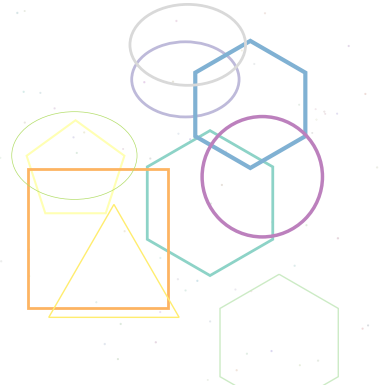[{"shape": "hexagon", "thickness": 2, "radius": 0.94, "center": [0.546, 0.472]}, {"shape": "pentagon", "thickness": 1.5, "radius": 0.67, "center": [0.196, 0.554]}, {"shape": "oval", "thickness": 2, "radius": 0.7, "center": [0.482, 0.794]}, {"shape": "hexagon", "thickness": 3, "radius": 0.83, "center": [0.65, 0.729]}, {"shape": "square", "thickness": 2, "radius": 0.9, "center": [0.254, 0.381]}, {"shape": "oval", "thickness": 0.5, "radius": 0.81, "center": [0.193, 0.596]}, {"shape": "oval", "thickness": 2, "radius": 0.75, "center": [0.488, 0.883]}, {"shape": "circle", "thickness": 2.5, "radius": 0.78, "center": [0.681, 0.541]}, {"shape": "hexagon", "thickness": 1, "radius": 0.89, "center": [0.725, 0.11]}, {"shape": "triangle", "thickness": 1, "radius": 0.98, "center": [0.296, 0.273]}]